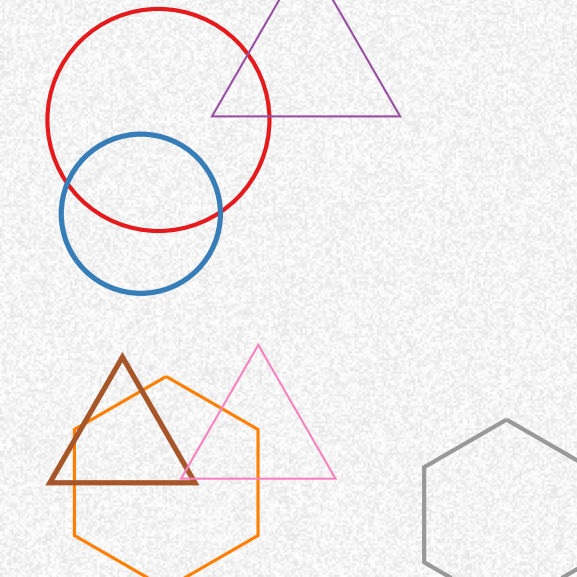[{"shape": "circle", "thickness": 2, "radius": 0.96, "center": [0.274, 0.791]}, {"shape": "circle", "thickness": 2.5, "radius": 0.69, "center": [0.244, 0.629]}, {"shape": "triangle", "thickness": 1, "radius": 0.94, "center": [0.53, 0.892]}, {"shape": "hexagon", "thickness": 1.5, "radius": 0.92, "center": [0.288, 0.164]}, {"shape": "triangle", "thickness": 2.5, "radius": 0.73, "center": [0.212, 0.236]}, {"shape": "triangle", "thickness": 1, "radius": 0.77, "center": [0.447, 0.247]}, {"shape": "hexagon", "thickness": 2, "radius": 0.82, "center": [0.877, 0.108]}]